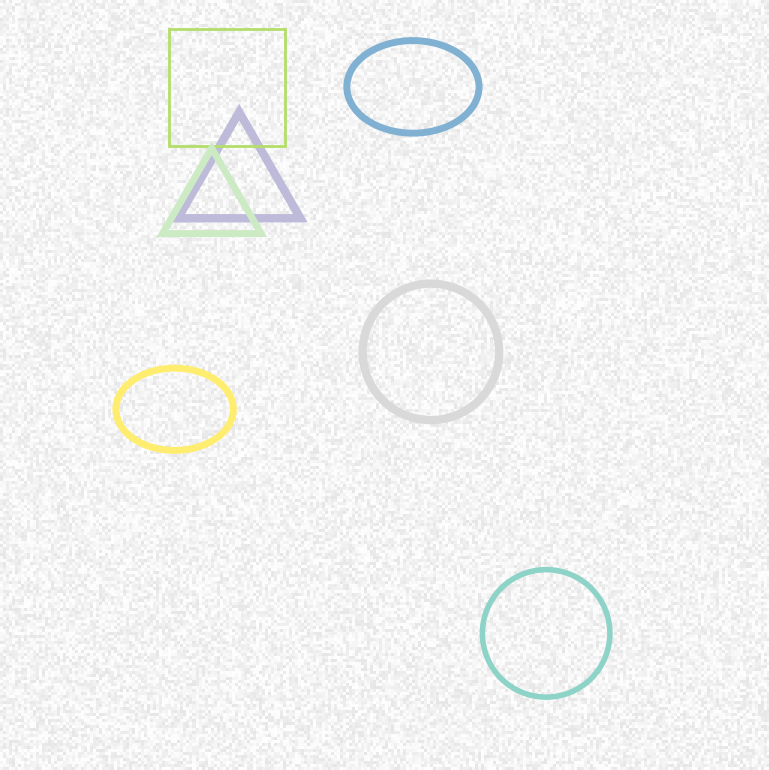[{"shape": "circle", "thickness": 2, "radius": 0.41, "center": [0.709, 0.177]}, {"shape": "triangle", "thickness": 3, "radius": 0.46, "center": [0.311, 0.762]}, {"shape": "oval", "thickness": 2.5, "radius": 0.43, "center": [0.536, 0.887]}, {"shape": "square", "thickness": 1, "radius": 0.38, "center": [0.295, 0.887]}, {"shape": "circle", "thickness": 3, "radius": 0.44, "center": [0.56, 0.543]}, {"shape": "triangle", "thickness": 2.5, "radius": 0.37, "center": [0.275, 0.734]}, {"shape": "oval", "thickness": 2.5, "radius": 0.38, "center": [0.227, 0.468]}]